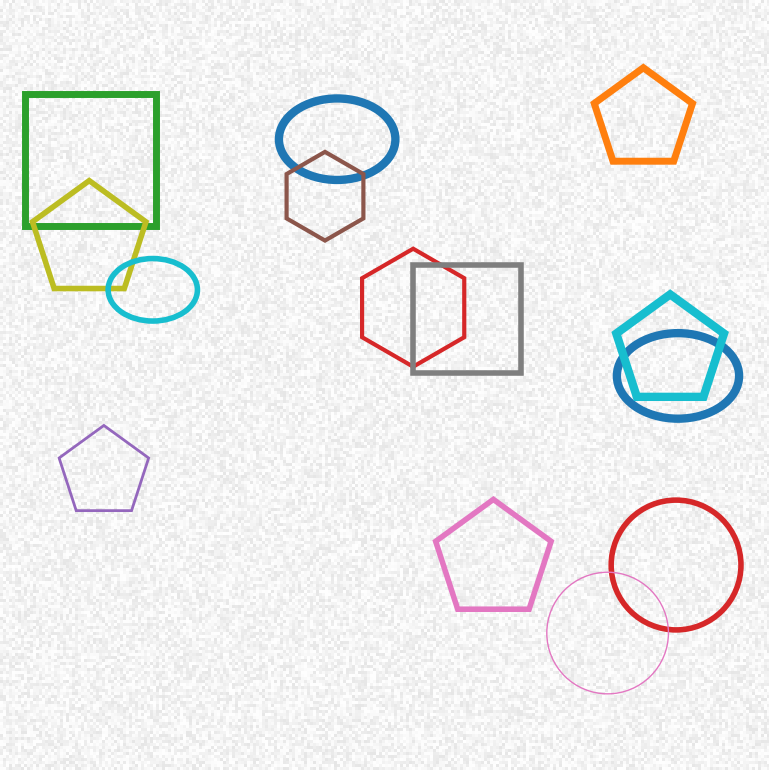[{"shape": "oval", "thickness": 3, "radius": 0.4, "center": [0.88, 0.512]}, {"shape": "oval", "thickness": 3, "radius": 0.38, "center": [0.438, 0.819]}, {"shape": "pentagon", "thickness": 2.5, "radius": 0.34, "center": [0.836, 0.845]}, {"shape": "square", "thickness": 2.5, "radius": 0.43, "center": [0.117, 0.792]}, {"shape": "circle", "thickness": 2, "radius": 0.42, "center": [0.878, 0.266]}, {"shape": "hexagon", "thickness": 1.5, "radius": 0.38, "center": [0.537, 0.6]}, {"shape": "pentagon", "thickness": 1, "radius": 0.31, "center": [0.135, 0.386]}, {"shape": "hexagon", "thickness": 1.5, "radius": 0.29, "center": [0.422, 0.745]}, {"shape": "circle", "thickness": 0.5, "radius": 0.39, "center": [0.789, 0.178]}, {"shape": "pentagon", "thickness": 2, "radius": 0.39, "center": [0.641, 0.273]}, {"shape": "square", "thickness": 2, "radius": 0.35, "center": [0.606, 0.586]}, {"shape": "pentagon", "thickness": 2, "radius": 0.39, "center": [0.116, 0.688]}, {"shape": "oval", "thickness": 2, "radius": 0.29, "center": [0.198, 0.624]}, {"shape": "pentagon", "thickness": 3, "radius": 0.37, "center": [0.87, 0.544]}]